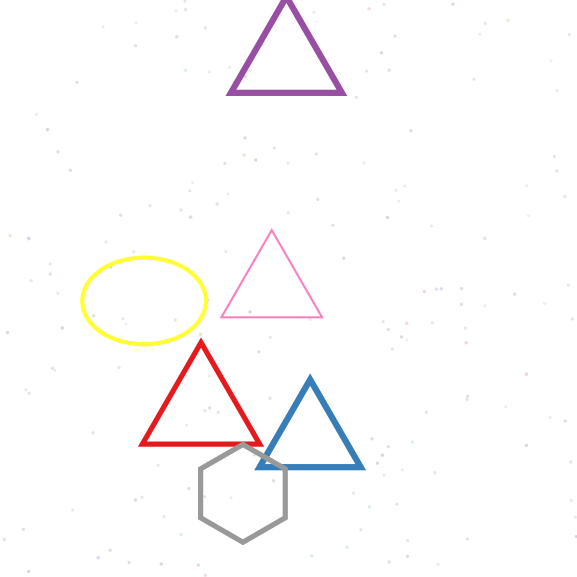[{"shape": "triangle", "thickness": 2.5, "radius": 0.59, "center": [0.348, 0.289]}, {"shape": "triangle", "thickness": 3, "radius": 0.51, "center": [0.537, 0.241]}, {"shape": "triangle", "thickness": 3, "radius": 0.56, "center": [0.496, 0.894]}, {"shape": "oval", "thickness": 2, "radius": 0.54, "center": [0.25, 0.478]}, {"shape": "triangle", "thickness": 1, "radius": 0.5, "center": [0.471, 0.5]}, {"shape": "hexagon", "thickness": 2.5, "radius": 0.42, "center": [0.421, 0.145]}]